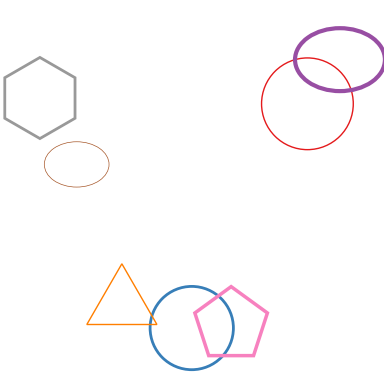[{"shape": "circle", "thickness": 1, "radius": 0.6, "center": [0.798, 0.73]}, {"shape": "circle", "thickness": 2, "radius": 0.54, "center": [0.498, 0.148]}, {"shape": "oval", "thickness": 3, "radius": 0.58, "center": [0.883, 0.845]}, {"shape": "triangle", "thickness": 1, "radius": 0.53, "center": [0.317, 0.21]}, {"shape": "oval", "thickness": 0.5, "radius": 0.42, "center": [0.199, 0.573]}, {"shape": "pentagon", "thickness": 2.5, "radius": 0.5, "center": [0.6, 0.156]}, {"shape": "hexagon", "thickness": 2, "radius": 0.53, "center": [0.104, 0.745]}]